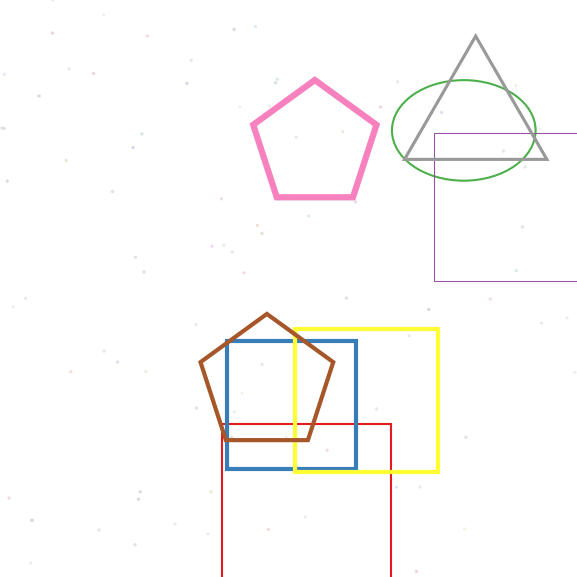[{"shape": "square", "thickness": 1, "radius": 0.73, "center": [0.531, 0.118]}, {"shape": "square", "thickness": 2, "radius": 0.56, "center": [0.505, 0.297]}, {"shape": "oval", "thickness": 1, "radius": 0.62, "center": [0.803, 0.773]}, {"shape": "square", "thickness": 0.5, "radius": 0.64, "center": [0.879, 0.64]}, {"shape": "square", "thickness": 2, "radius": 0.62, "center": [0.635, 0.306]}, {"shape": "pentagon", "thickness": 2, "radius": 0.6, "center": [0.462, 0.335]}, {"shape": "pentagon", "thickness": 3, "radius": 0.56, "center": [0.545, 0.748]}, {"shape": "triangle", "thickness": 1.5, "radius": 0.71, "center": [0.824, 0.794]}]